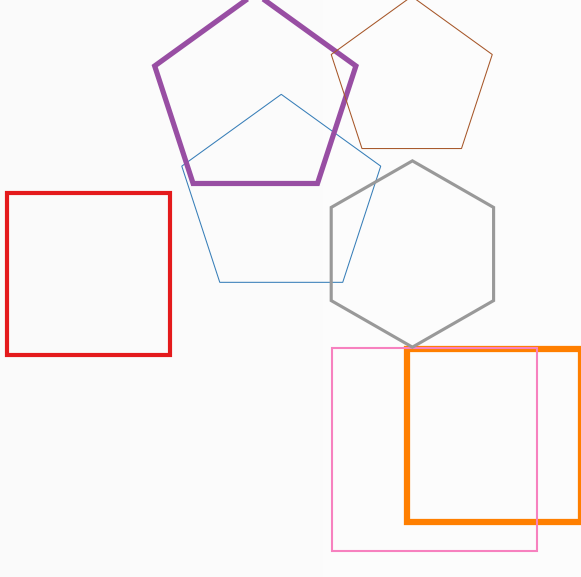[{"shape": "square", "thickness": 2, "radius": 0.7, "center": [0.152, 0.525]}, {"shape": "pentagon", "thickness": 0.5, "radius": 0.9, "center": [0.484, 0.656]}, {"shape": "pentagon", "thickness": 2.5, "radius": 0.91, "center": [0.439, 0.829]}, {"shape": "square", "thickness": 3, "radius": 0.75, "center": [0.85, 0.244]}, {"shape": "pentagon", "thickness": 0.5, "radius": 0.73, "center": [0.708, 0.86]}, {"shape": "square", "thickness": 1, "radius": 0.88, "center": [0.748, 0.221]}, {"shape": "hexagon", "thickness": 1.5, "radius": 0.81, "center": [0.71, 0.559]}]